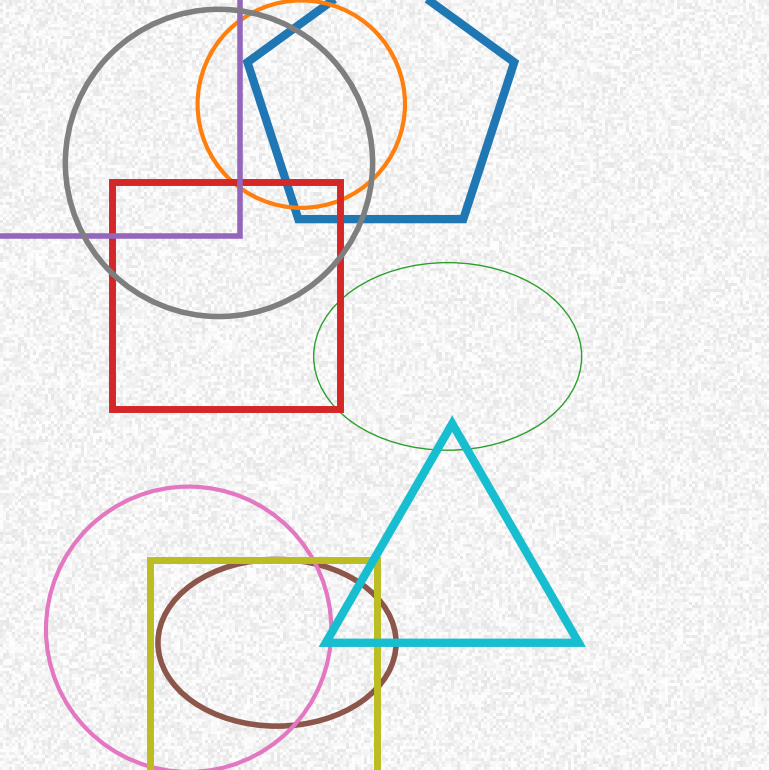[{"shape": "pentagon", "thickness": 3, "radius": 0.91, "center": [0.495, 0.863]}, {"shape": "circle", "thickness": 1.5, "radius": 0.67, "center": [0.391, 0.865]}, {"shape": "oval", "thickness": 0.5, "radius": 0.87, "center": [0.581, 0.537]}, {"shape": "square", "thickness": 2.5, "radius": 0.74, "center": [0.294, 0.616]}, {"shape": "square", "thickness": 2, "radius": 1.0, "center": [0.112, 0.893]}, {"shape": "oval", "thickness": 2, "radius": 0.77, "center": [0.36, 0.165]}, {"shape": "circle", "thickness": 1.5, "radius": 0.93, "center": [0.245, 0.183]}, {"shape": "circle", "thickness": 2, "radius": 1.0, "center": [0.284, 0.788]}, {"shape": "square", "thickness": 2.5, "radius": 0.74, "center": [0.342, 0.125]}, {"shape": "triangle", "thickness": 3, "radius": 0.95, "center": [0.587, 0.26]}]